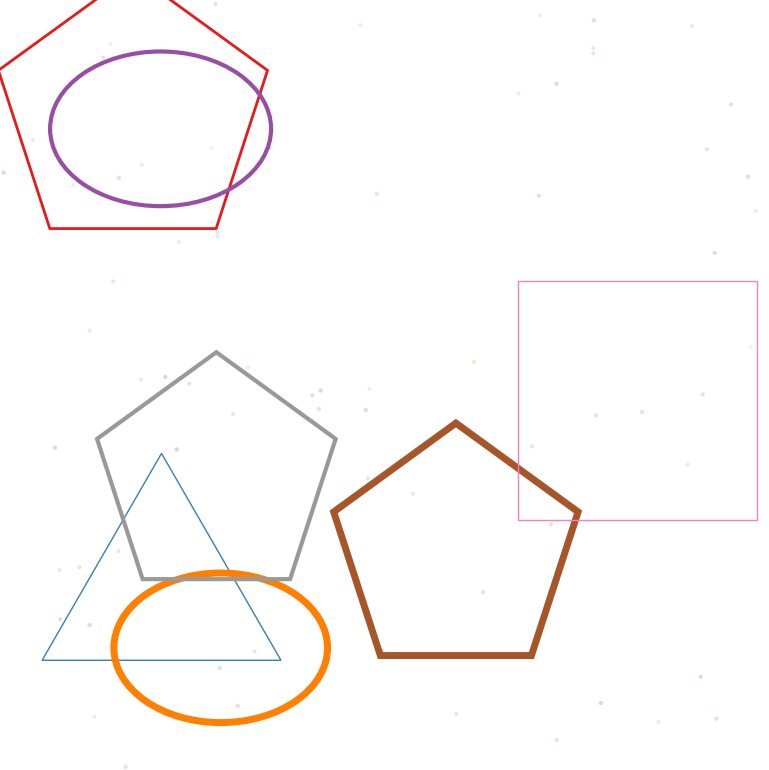[{"shape": "pentagon", "thickness": 1, "radius": 0.92, "center": [0.173, 0.852]}, {"shape": "triangle", "thickness": 0.5, "radius": 0.9, "center": [0.21, 0.232]}, {"shape": "oval", "thickness": 1.5, "radius": 0.72, "center": [0.209, 0.833]}, {"shape": "oval", "thickness": 2.5, "radius": 0.69, "center": [0.287, 0.159]}, {"shape": "pentagon", "thickness": 2.5, "radius": 0.83, "center": [0.592, 0.284]}, {"shape": "square", "thickness": 0.5, "radius": 0.78, "center": [0.828, 0.48]}, {"shape": "pentagon", "thickness": 1.5, "radius": 0.81, "center": [0.281, 0.38]}]